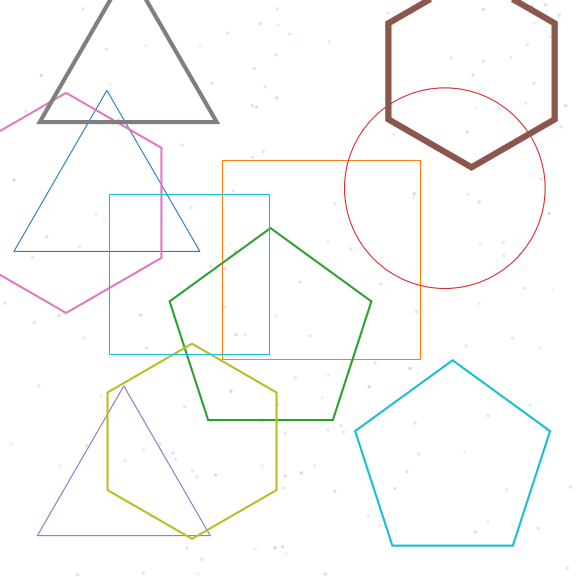[{"shape": "triangle", "thickness": 0.5, "radius": 0.93, "center": [0.185, 0.657]}, {"shape": "square", "thickness": 0.5, "radius": 0.86, "center": [0.555, 0.55]}, {"shape": "pentagon", "thickness": 1, "radius": 0.92, "center": [0.468, 0.42]}, {"shape": "circle", "thickness": 0.5, "radius": 0.87, "center": [0.77, 0.673]}, {"shape": "triangle", "thickness": 0.5, "radius": 0.86, "center": [0.214, 0.158]}, {"shape": "hexagon", "thickness": 3, "radius": 0.83, "center": [0.816, 0.876]}, {"shape": "hexagon", "thickness": 1, "radius": 0.95, "center": [0.114, 0.648]}, {"shape": "triangle", "thickness": 2, "radius": 0.88, "center": [0.222, 0.876]}, {"shape": "hexagon", "thickness": 1, "radius": 0.84, "center": [0.333, 0.235]}, {"shape": "square", "thickness": 0.5, "radius": 0.69, "center": [0.327, 0.525]}, {"shape": "pentagon", "thickness": 1, "radius": 0.89, "center": [0.784, 0.198]}]